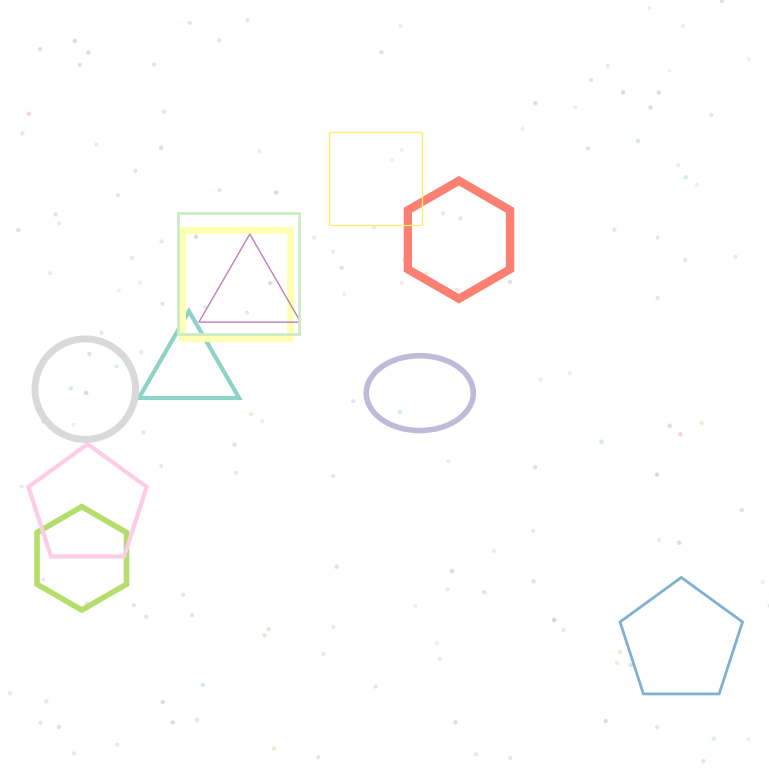[{"shape": "triangle", "thickness": 1.5, "radius": 0.38, "center": [0.245, 0.521]}, {"shape": "square", "thickness": 2.5, "radius": 0.35, "center": [0.307, 0.631]}, {"shape": "oval", "thickness": 2, "radius": 0.35, "center": [0.545, 0.489]}, {"shape": "hexagon", "thickness": 3, "radius": 0.38, "center": [0.596, 0.689]}, {"shape": "pentagon", "thickness": 1, "radius": 0.42, "center": [0.885, 0.166]}, {"shape": "hexagon", "thickness": 2, "radius": 0.34, "center": [0.106, 0.275]}, {"shape": "pentagon", "thickness": 1.5, "radius": 0.4, "center": [0.114, 0.343]}, {"shape": "circle", "thickness": 2.5, "radius": 0.33, "center": [0.111, 0.495]}, {"shape": "triangle", "thickness": 0.5, "radius": 0.38, "center": [0.324, 0.62]}, {"shape": "square", "thickness": 1, "radius": 0.39, "center": [0.31, 0.645]}, {"shape": "square", "thickness": 0.5, "radius": 0.3, "center": [0.487, 0.768]}]